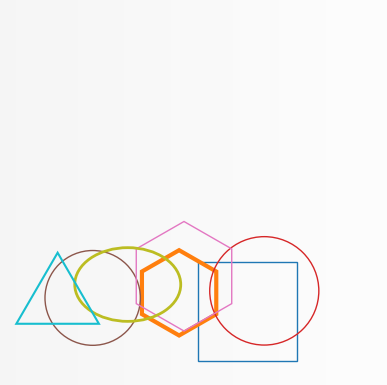[{"shape": "square", "thickness": 1, "radius": 0.64, "center": [0.638, 0.19]}, {"shape": "hexagon", "thickness": 3, "radius": 0.55, "center": [0.462, 0.239]}, {"shape": "circle", "thickness": 1, "radius": 0.7, "center": [0.682, 0.245]}, {"shape": "circle", "thickness": 1, "radius": 0.62, "center": [0.239, 0.226]}, {"shape": "hexagon", "thickness": 1, "radius": 0.71, "center": [0.475, 0.282]}, {"shape": "oval", "thickness": 2, "radius": 0.68, "center": [0.33, 0.261]}, {"shape": "triangle", "thickness": 1.5, "radius": 0.62, "center": [0.149, 0.221]}]